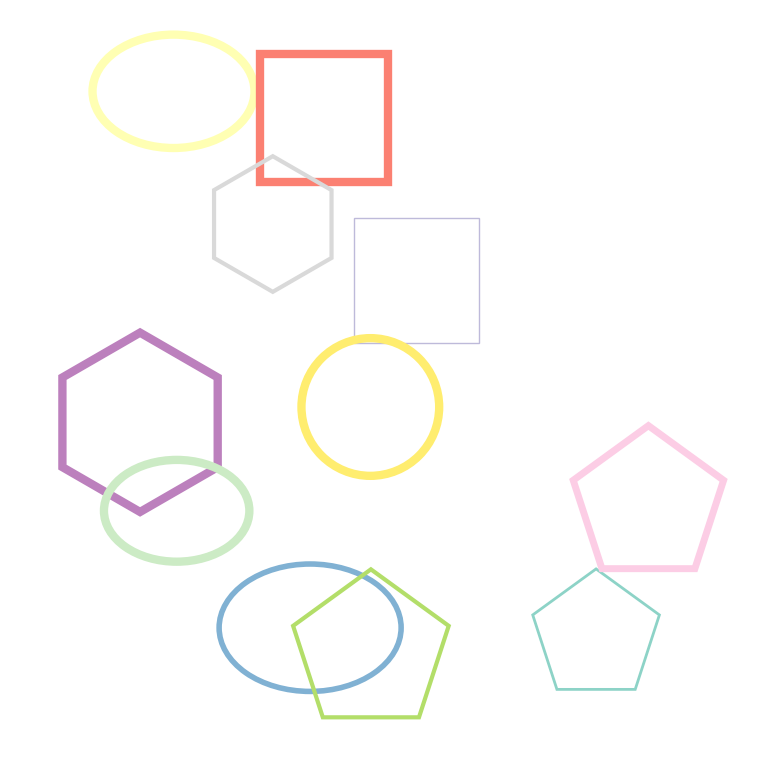[{"shape": "pentagon", "thickness": 1, "radius": 0.43, "center": [0.774, 0.175]}, {"shape": "oval", "thickness": 3, "radius": 0.53, "center": [0.225, 0.881]}, {"shape": "square", "thickness": 0.5, "radius": 0.41, "center": [0.541, 0.636]}, {"shape": "square", "thickness": 3, "radius": 0.42, "center": [0.421, 0.846]}, {"shape": "oval", "thickness": 2, "radius": 0.59, "center": [0.403, 0.185]}, {"shape": "pentagon", "thickness": 1.5, "radius": 0.53, "center": [0.482, 0.154]}, {"shape": "pentagon", "thickness": 2.5, "radius": 0.51, "center": [0.842, 0.345]}, {"shape": "hexagon", "thickness": 1.5, "radius": 0.44, "center": [0.354, 0.709]}, {"shape": "hexagon", "thickness": 3, "radius": 0.58, "center": [0.182, 0.452]}, {"shape": "oval", "thickness": 3, "radius": 0.47, "center": [0.229, 0.337]}, {"shape": "circle", "thickness": 3, "radius": 0.45, "center": [0.481, 0.471]}]